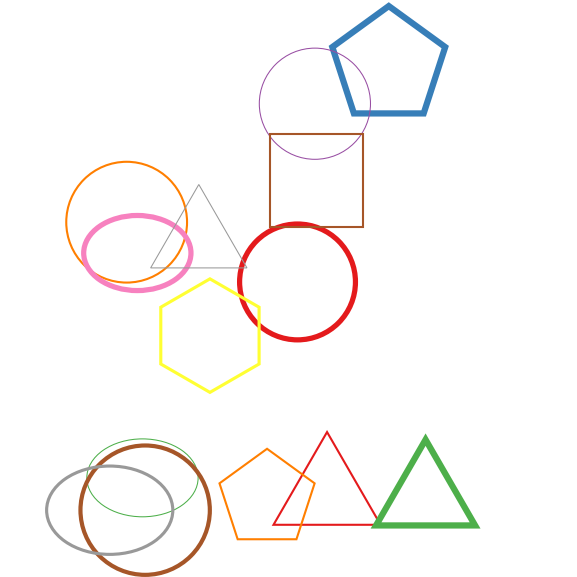[{"shape": "circle", "thickness": 2.5, "radius": 0.5, "center": [0.515, 0.511]}, {"shape": "triangle", "thickness": 1, "radius": 0.54, "center": [0.566, 0.144]}, {"shape": "pentagon", "thickness": 3, "radius": 0.51, "center": [0.673, 0.886]}, {"shape": "oval", "thickness": 0.5, "radius": 0.48, "center": [0.247, 0.172]}, {"shape": "triangle", "thickness": 3, "radius": 0.5, "center": [0.737, 0.139]}, {"shape": "circle", "thickness": 0.5, "radius": 0.48, "center": [0.545, 0.82]}, {"shape": "circle", "thickness": 1, "radius": 0.52, "center": [0.219, 0.614]}, {"shape": "pentagon", "thickness": 1, "radius": 0.43, "center": [0.462, 0.135]}, {"shape": "hexagon", "thickness": 1.5, "radius": 0.49, "center": [0.364, 0.418]}, {"shape": "circle", "thickness": 2, "radius": 0.56, "center": [0.251, 0.116]}, {"shape": "square", "thickness": 1, "radius": 0.4, "center": [0.548, 0.686]}, {"shape": "oval", "thickness": 2.5, "radius": 0.46, "center": [0.238, 0.561]}, {"shape": "oval", "thickness": 1.5, "radius": 0.55, "center": [0.19, 0.116]}, {"shape": "triangle", "thickness": 0.5, "radius": 0.48, "center": [0.344, 0.583]}]